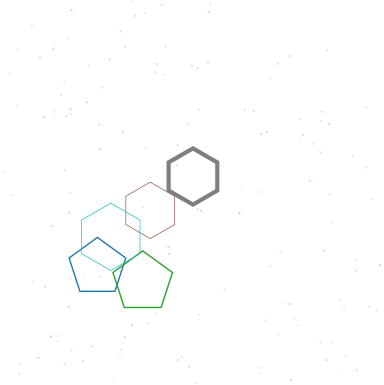[{"shape": "pentagon", "thickness": 1, "radius": 0.39, "center": [0.253, 0.306]}, {"shape": "pentagon", "thickness": 1, "radius": 0.41, "center": [0.371, 0.267]}, {"shape": "hexagon", "thickness": 0.5, "radius": 0.37, "center": [0.39, 0.454]}, {"shape": "hexagon", "thickness": 3, "radius": 0.37, "center": [0.501, 0.542]}, {"shape": "hexagon", "thickness": 0.5, "radius": 0.44, "center": [0.288, 0.385]}]